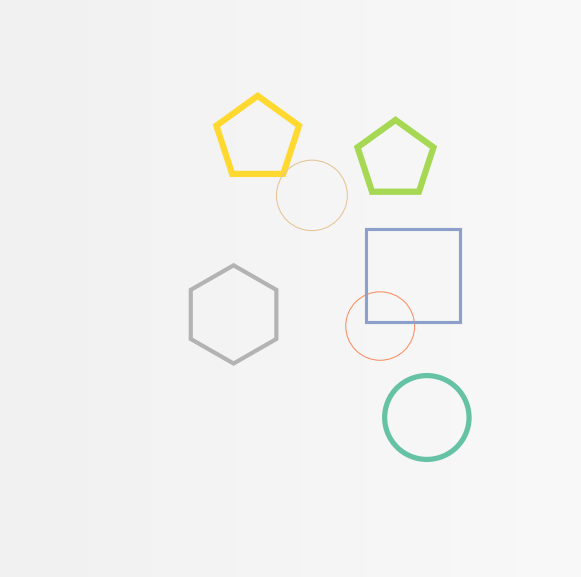[{"shape": "circle", "thickness": 2.5, "radius": 0.36, "center": [0.734, 0.276]}, {"shape": "circle", "thickness": 0.5, "radius": 0.3, "center": [0.654, 0.435]}, {"shape": "square", "thickness": 1.5, "radius": 0.4, "center": [0.711, 0.521]}, {"shape": "pentagon", "thickness": 3, "radius": 0.34, "center": [0.68, 0.723]}, {"shape": "pentagon", "thickness": 3, "radius": 0.37, "center": [0.443, 0.758]}, {"shape": "circle", "thickness": 0.5, "radius": 0.31, "center": [0.537, 0.661]}, {"shape": "hexagon", "thickness": 2, "radius": 0.43, "center": [0.402, 0.455]}]